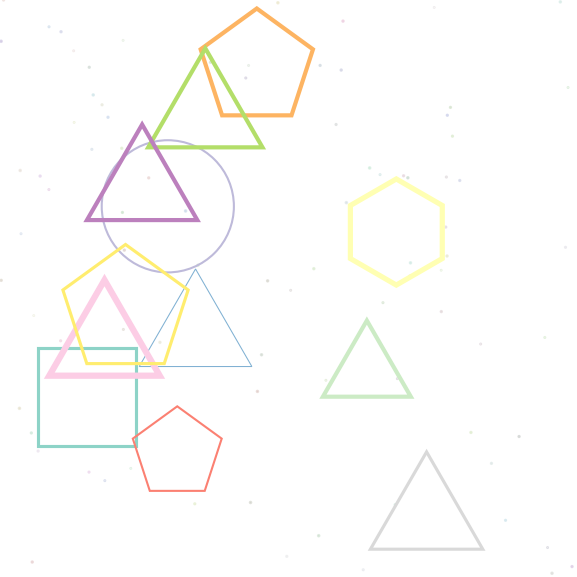[{"shape": "square", "thickness": 1.5, "radius": 0.42, "center": [0.151, 0.312]}, {"shape": "hexagon", "thickness": 2.5, "radius": 0.46, "center": [0.686, 0.597]}, {"shape": "circle", "thickness": 1, "radius": 0.57, "center": [0.291, 0.642]}, {"shape": "pentagon", "thickness": 1, "radius": 0.4, "center": [0.307, 0.215]}, {"shape": "triangle", "thickness": 0.5, "radius": 0.56, "center": [0.339, 0.421]}, {"shape": "pentagon", "thickness": 2, "radius": 0.51, "center": [0.445, 0.882]}, {"shape": "triangle", "thickness": 2, "radius": 0.57, "center": [0.356, 0.801]}, {"shape": "triangle", "thickness": 3, "radius": 0.55, "center": [0.181, 0.404]}, {"shape": "triangle", "thickness": 1.5, "radius": 0.56, "center": [0.739, 0.104]}, {"shape": "triangle", "thickness": 2, "radius": 0.55, "center": [0.246, 0.673]}, {"shape": "triangle", "thickness": 2, "radius": 0.44, "center": [0.635, 0.356]}, {"shape": "pentagon", "thickness": 1.5, "radius": 0.57, "center": [0.217, 0.462]}]